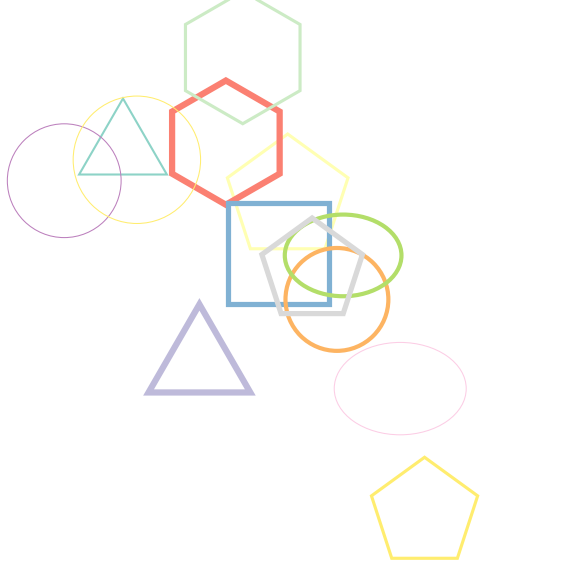[{"shape": "triangle", "thickness": 1, "radius": 0.44, "center": [0.213, 0.741]}, {"shape": "pentagon", "thickness": 1.5, "radius": 0.55, "center": [0.498, 0.657]}, {"shape": "triangle", "thickness": 3, "radius": 0.51, "center": [0.345, 0.37]}, {"shape": "hexagon", "thickness": 3, "radius": 0.54, "center": [0.391, 0.752]}, {"shape": "square", "thickness": 2.5, "radius": 0.44, "center": [0.482, 0.56]}, {"shape": "circle", "thickness": 2, "radius": 0.45, "center": [0.583, 0.481]}, {"shape": "oval", "thickness": 2, "radius": 0.51, "center": [0.594, 0.557]}, {"shape": "oval", "thickness": 0.5, "radius": 0.57, "center": [0.693, 0.326]}, {"shape": "pentagon", "thickness": 2.5, "radius": 0.46, "center": [0.541, 0.53]}, {"shape": "circle", "thickness": 0.5, "radius": 0.49, "center": [0.111, 0.686]}, {"shape": "hexagon", "thickness": 1.5, "radius": 0.57, "center": [0.42, 0.899]}, {"shape": "circle", "thickness": 0.5, "radius": 0.55, "center": [0.237, 0.722]}, {"shape": "pentagon", "thickness": 1.5, "radius": 0.48, "center": [0.735, 0.111]}]